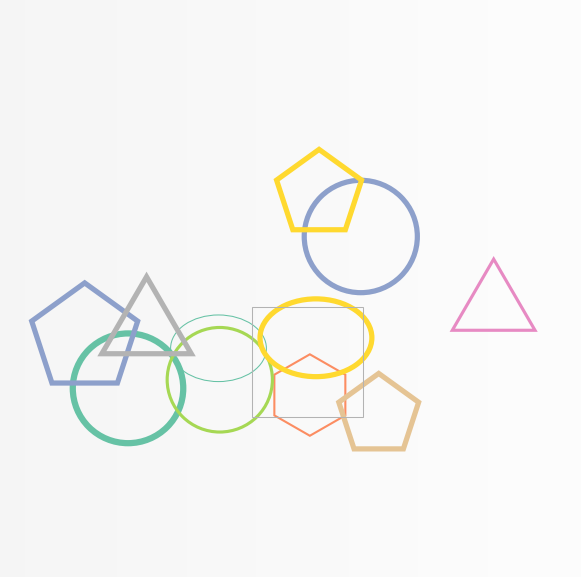[{"shape": "oval", "thickness": 0.5, "radius": 0.41, "center": [0.376, 0.396]}, {"shape": "circle", "thickness": 3, "radius": 0.48, "center": [0.22, 0.327]}, {"shape": "hexagon", "thickness": 1, "radius": 0.35, "center": [0.533, 0.315]}, {"shape": "pentagon", "thickness": 2.5, "radius": 0.48, "center": [0.146, 0.413]}, {"shape": "circle", "thickness": 2.5, "radius": 0.49, "center": [0.621, 0.59]}, {"shape": "triangle", "thickness": 1.5, "radius": 0.41, "center": [0.849, 0.468]}, {"shape": "circle", "thickness": 1.5, "radius": 0.45, "center": [0.378, 0.342]}, {"shape": "oval", "thickness": 2.5, "radius": 0.48, "center": [0.544, 0.414]}, {"shape": "pentagon", "thickness": 2.5, "radius": 0.38, "center": [0.549, 0.664]}, {"shape": "pentagon", "thickness": 2.5, "radius": 0.36, "center": [0.652, 0.28]}, {"shape": "triangle", "thickness": 2.5, "radius": 0.44, "center": [0.252, 0.431]}, {"shape": "square", "thickness": 0.5, "radius": 0.48, "center": [0.529, 0.372]}]